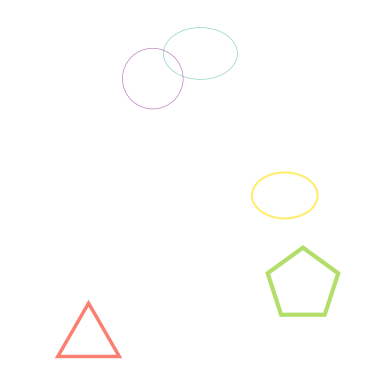[{"shape": "oval", "thickness": 0.5, "radius": 0.48, "center": [0.521, 0.861]}, {"shape": "triangle", "thickness": 2.5, "radius": 0.46, "center": [0.23, 0.12]}, {"shape": "pentagon", "thickness": 3, "radius": 0.48, "center": [0.787, 0.26]}, {"shape": "circle", "thickness": 0.5, "radius": 0.39, "center": [0.397, 0.796]}, {"shape": "oval", "thickness": 1.5, "radius": 0.43, "center": [0.74, 0.492]}]